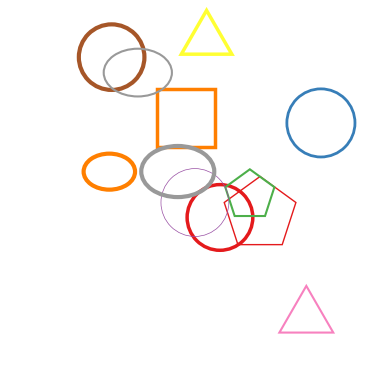[{"shape": "circle", "thickness": 2.5, "radius": 0.43, "center": [0.571, 0.435]}, {"shape": "pentagon", "thickness": 1, "radius": 0.49, "center": [0.675, 0.444]}, {"shape": "circle", "thickness": 2, "radius": 0.44, "center": [0.834, 0.681]}, {"shape": "pentagon", "thickness": 1.5, "radius": 0.34, "center": [0.649, 0.493]}, {"shape": "circle", "thickness": 0.5, "radius": 0.44, "center": [0.506, 0.474]}, {"shape": "square", "thickness": 2.5, "radius": 0.38, "center": [0.483, 0.694]}, {"shape": "oval", "thickness": 3, "radius": 0.33, "center": [0.284, 0.554]}, {"shape": "triangle", "thickness": 2.5, "radius": 0.38, "center": [0.537, 0.897]}, {"shape": "circle", "thickness": 3, "radius": 0.43, "center": [0.29, 0.852]}, {"shape": "triangle", "thickness": 1.5, "radius": 0.4, "center": [0.796, 0.177]}, {"shape": "oval", "thickness": 1.5, "radius": 0.44, "center": [0.358, 0.811]}, {"shape": "oval", "thickness": 3, "radius": 0.47, "center": [0.462, 0.554]}]